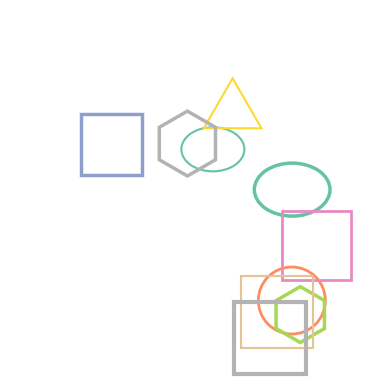[{"shape": "oval", "thickness": 2.5, "radius": 0.49, "center": [0.759, 0.508]}, {"shape": "oval", "thickness": 1.5, "radius": 0.41, "center": [0.553, 0.612]}, {"shape": "circle", "thickness": 2, "radius": 0.44, "center": [0.758, 0.219]}, {"shape": "square", "thickness": 2.5, "radius": 0.4, "center": [0.29, 0.625]}, {"shape": "square", "thickness": 2, "radius": 0.45, "center": [0.822, 0.361]}, {"shape": "hexagon", "thickness": 2.5, "radius": 0.36, "center": [0.78, 0.183]}, {"shape": "triangle", "thickness": 1.5, "radius": 0.43, "center": [0.604, 0.71]}, {"shape": "square", "thickness": 1.5, "radius": 0.47, "center": [0.719, 0.19]}, {"shape": "square", "thickness": 3, "radius": 0.47, "center": [0.701, 0.121]}, {"shape": "hexagon", "thickness": 2.5, "radius": 0.42, "center": [0.487, 0.627]}]